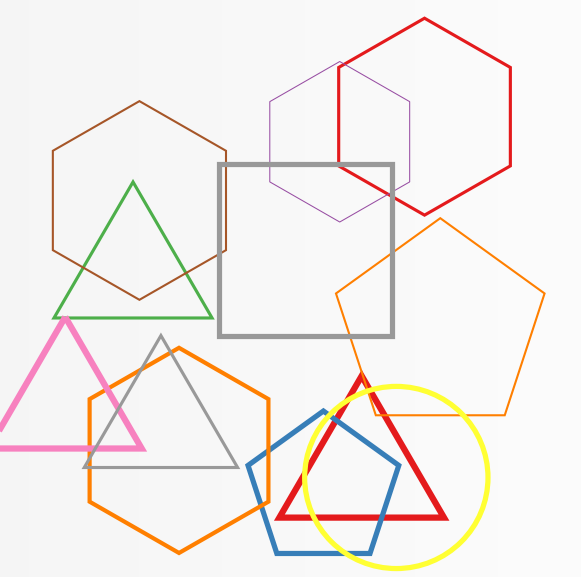[{"shape": "hexagon", "thickness": 1.5, "radius": 0.85, "center": [0.73, 0.797]}, {"shape": "triangle", "thickness": 3, "radius": 0.82, "center": [0.622, 0.185]}, {"shape": "pentagon", "thickness": 2.5, "radius": 0.68, "center": [0.556, 0.151]}, {"shape": "triangle", "thickness": 1.5, "radius": 0.79, "center": [0.229, 0.527]}, {"shape": "hexagon", "thickness": 0.5, "radius": 0.69, "center": [0.584, 0.754]}, {"shape": "hexagon", "thickness": 2, "radius": 0.89, "center": [0.308, 0.219]}, {"shape": "pentagon", "thickness": 1, "radius": 0.94, "center": [0.757, 0.433]}, {"shape": "circle", "thickness": 2.5, "radius": 0.79, "center": [0.682, 0.172]}, {"shape": "hexagon", "thickness": 1, "radius": 0.86, "center": [0.24, 0.652]}, {"shape": "triangle", "thickness": 3, "radius": 0.76, "center": [0.112, 0.298]}, {"shape": "square", "thickness": 2.5, "radius": 0.74, "center": [0.525, 0.566]}, {"shape": "triangle", "thickness": 1.5, "radius": 0.76, "center": [0.277, 0.266]}]